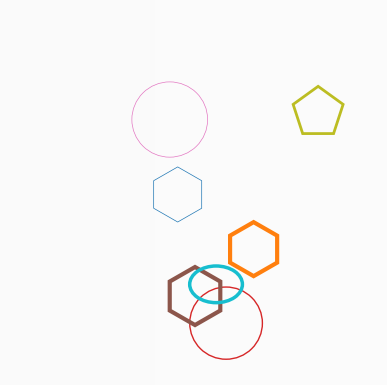[{"shape": "hexagon", "thickness": 0.5, "radius": 0.36, "center": [0.459, 0.495]}, {"shape": "hexagon", "thickness": 3, "radius": 0.35, "center": [0.654, 0.353]}, {"shape": "circle", "thickness": 1, "radius": 0.47, "center": [0.583, 0.161]}, {"shape": "hexagon", "thickness": 3, "radius": 0.38, "center": [0.503, 0.231]}, {"shape": "circle", "thickness": 0.5, "radius": 0.49, "center": [0.438, 0.69]}, {"shape": "pentagon", "thickness": 2, "radius": 0.34, "center": [0.821, 0.708]}, {"shape": "oval", "thickness": 2.5, "radius": 0.34, "center": [0.558, 0.261]}]